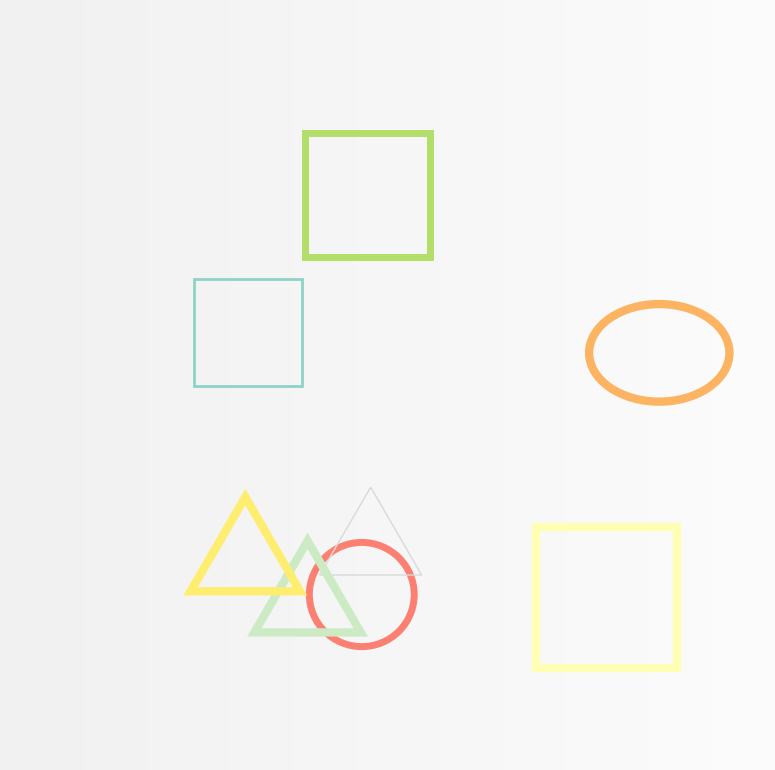[{"shape": "square", "thickness": 1, "radius": 0.35, "center": [0.32, 0.568]}, {"shape": "square", "thickness": 3, "radius": 0.46, "center": [0.783, 0.224]}, {"shape": "circle", "thickness": 2.5, "radius": 0.34, "center": [0.467, 0.228]}, {"shape": "oval", "thickness": 3, "radius": 0.45, "center": [0.851, 0.542]}, {"shape": "square", "thickness": 2.5, "radius": 0.4, "center": [0.474, 0.747]}, {"shape": "triangle", "thickness": 0.5, "radius": 0.38, "center": [0.478, 0.291]}, {"shape": "triangle", "thickness": 3, "radius": 0.4, "center": [0.397, 0.218]}, {"shape": "triangle", "thickness": 3, "radius": 0.41, "center": [0.317, 0.273]}]